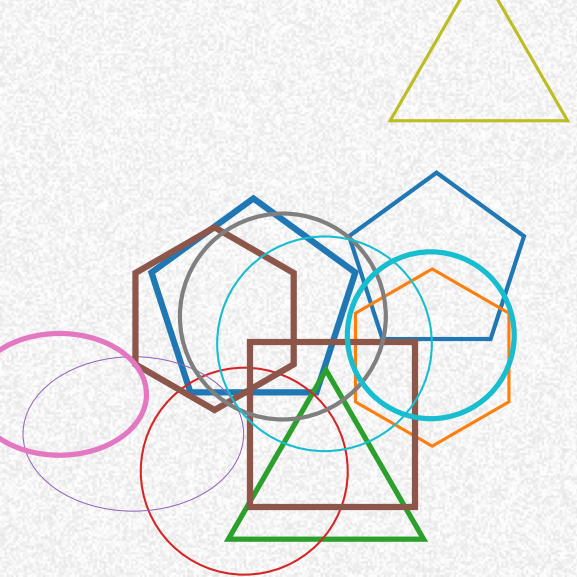[{"shape": "pentagon", "thickness": 2, "radius": 0.8, "center": [0.756, 0.541]}, {"shape": "pentagon", "thickness": 3, "radius": 0.93, "center": [0.439, 0.47]}, {"shape": "hexagon", "thickness": 1.5, "radius": 0.77, "center": [0.748, 0.38]}, {"shape": "triangle", "thickness": 2.5, "radius": 0.98, "center": [0.564, 0.163]}, {"shape": "circle", "thickness": 1, "radius": 0.9, "center": [0.423, 0.183]}, {"shape": "oval", "thickness": 0.5, "radius": 0.96, "center": [0.231, 0.248]}, {"shape": "square", "thickness": 3, "radius": 0.72, "center": [0.576, 0.264]}, {"shape": "hexagon", "thickness": 3, "radius": 0.79, "center": [0.372, 0.447]}, {"shape": "oval", "thickness": 2.5, "radius": 0.75, "center": [0.103, 0.316]}, {"shape": "circle", "thickness": 2, "radius": 0.89, "center": [0.49, 0.451]}, {"shape": "triangle", "thickness": 1.5, "radius": 0.89, "center": [0.829, 0.879]}, {"shape": "circle", "thickness": 1, "radius": 0.93, "center": [0.562, 0.404]}, {"shape": "circle", "thickness": 2.5, "radius": 0.72, "center": [0.746, 0.419]}]